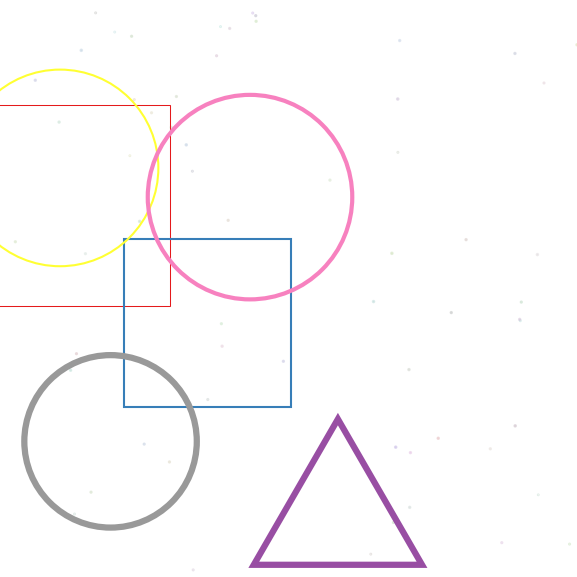[{"shape": "square", "thickness": 0.5, "radius": 0.87, "center": [0.121, 0.643]}, {"shape": "square", "thickness": 1, "radius": 0.72, "center": [0.359, 0.44]}, {"shape": "triangle", "thickness": 3, "radius": 0.84, "center": [0.585, 0.105]}, {"shape": "circle", "thickness": 1, "radius": 0.85, "center": [0.104, 0.708]}, {"shape": "circle", "thickness": 2, "radius": 0.89, "center": [0.433, 0.658]}, {"shape": "circle", "thickness": 3, "radius": 0.75, "center": [0.191, 0.235]}]